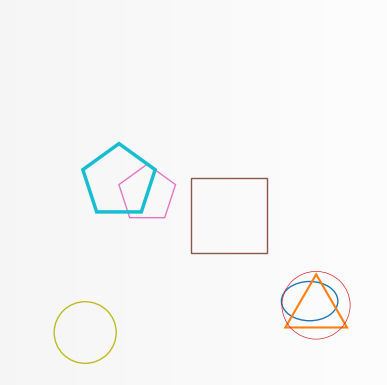[{"shape": "oval", "thickness": 1, "radius": 0.36, "center": [0.799, 0.218]}, {"shape": "triangle", "thickness": 1.5, "radius": 0.46, "center": [0.816, 0.195]}, {"shape": "circle", "thickness": 0.5, "radius": 0.44, "center": [0.816, 0.207]}, {"shape": "square", "thickness": 1, "radius": 0.49, "center": [0.591, 0.44]}, {"shape": "pentagon", "thickness": 1, "radius": 0.38, "center": [0.38, 0.497]}, {"shape": "circle", "thickness": 1, "radius": 0.4, "center": [0.22, 0.136]}, {"shape": "pentagon", "thickness": 2.5, "radius": 0.49, "center": [0.307, 0.529]}]